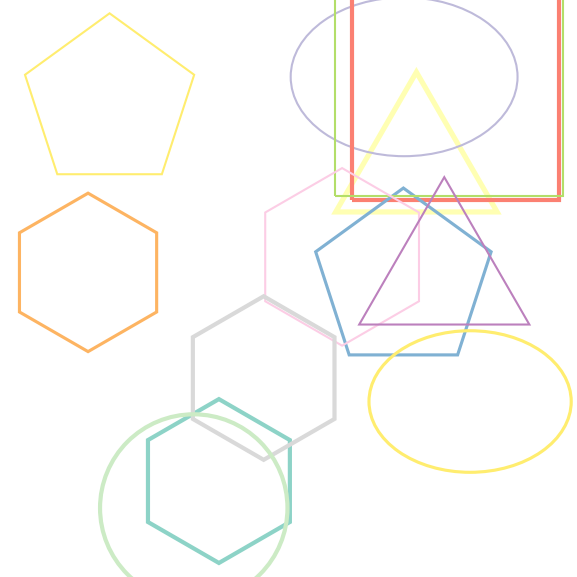[{"shape": "hexagon", "thickness": 2, "radius": 0.71, "center": [0.379, 0.166]}, {"shape": "triangle", "thickness": 2.5, "radius": 0.81, "center": [0.721, 0.713]}, {"shape": "oval", "thickness": 1, "radius": 0.98, "center": [0.7, 0.866]}, {"shape": "square", "thickness": 2, "radius": 0.9, "center": [0.789, 0.831]}, {"shape": "pentagon", "thickness": 1.5, "radius": 0.8, "center": [0.699, 0.514]}, {"shape": "hexagon", "thickness": 1.5, "radius": 0.69, "center": [0.152, 0.527]}, {"shape": "square", "thickness": 1, "radius": 0.99, "center": [0.777, 0.858]}, {"shape": "hexagon", "thickness": 1, "radius": 0.77, "center": [0.592, 0.554]}, {"shape": "hexagon", "thickness": 2, "radius": 0.71, "center": [0.457, 0.345]}, {"shape": "triangle", "thickness": 1, "radius": 0.85, "center": [0.769, 0.522]}, {"shape": "circle", "thickness": 2, "radius": 0.81, "center": [0.336, 0.119]}, {"shape": "pentagon", "thickness": 1, "radius": 0.77, "center": [0.19, 0.822]}, {"shape": "oval", "thickness": 1.5, "radius": 0.88, "center": [0.814, 0.304]}]